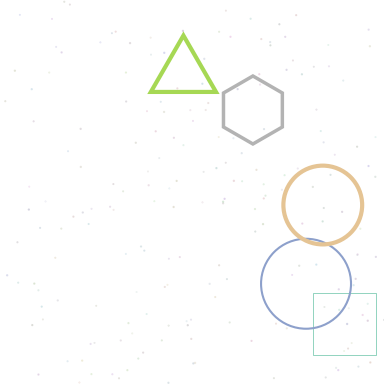[{"shape": "square", "thickness": 0.5, "radius": 0.4, "center": [0.895, 0.158]}, {"shape": "circle", "thickness": 1.5, "radius": 0.58, "center": [0.795, 0.263]}, {"shape": "triangle", "thickness": 3, "radius": 0.49, "center": [0.476, 0.81]}, {"shape": "circle", "thickness": 3, "radius": 0.51, "center": [0.838, 0.467]}, {"shape": "hexagon", "thickness": 2.5, "radius": 0.44, "center": [0.657, 0.714]}]